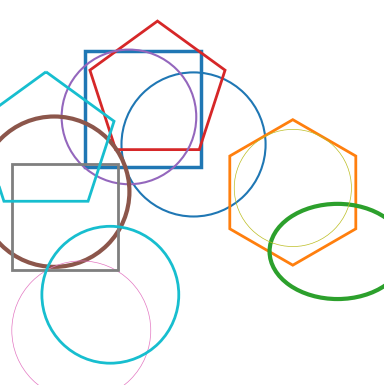[{"shape": "circle", "thickness": 1.5, "radius": 0.94, "center": [0.503, 0.625]}, {"shape": "square", "thickness": 2.5, "radius": 0.75, "center": [0.371, 0.718]}, {"shape": "hexagon", "thickness": 2, "radius": 0.94, "center": [0.761, 0.5]}, {"shape": "oval", "thickness": 3, "radius": 0.88, "center": [0.877, 0.347]}, {"shape": "pentagon", "thickness": 2, "radius": 0.92, "center": [0.409, 0.761]}, {"shape": "circle", "thickness": 1.5, "radius": 0.87, "center": [0.335, 0.696]}, {"shape": "circle", "thickness": 3, "radius": 0.98, "center": [0.141, 0.502]}, {"shape": "circle", "thickness": 0.5, "radius": 0.9, "center": [0.211, 0.142]}, {"shape": "square", "thickness": 2, "radius": 0.69, "center": [0.17, 0.436]}, {"shape": "circle", "thickness": 0.5, "radius": 0.76, "center": [0.761, 0.512]}, {"shape": "pentagon", "thickness": 2, "radius": 0.93, "center": [0.119, 0.628]}, {"shape": "circle", "thickness": 2, "radius": 0.89, "center": [0.287, 0.234]}]